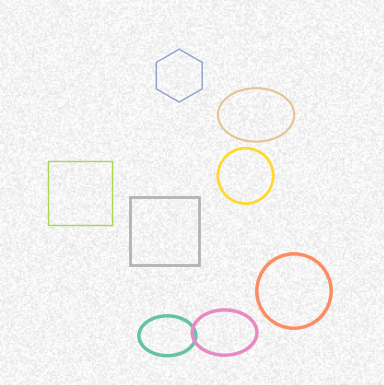[{"shape": "oval", "thickness": 2.5, "radius": 0.37, "center": [0.435, 0.128]}, {"shape": "circle", "thickness": 2.5, "radius": 0.48, "center": [0.764, 0.244]}, {"shape": "hexagon", "thickness": 1, "radius": 0.34, "center": [0.465, 0.804]}, {"shape": "oval", "thickness": 2.5, "radius": 0.42, "center": [0.583, 0.136]}, {"shape": "square", "thickness": 1, "radius": 0.42, "center": [0.207, 0.499]}, {"shape": "circle", "thickness": 2, "radius": 0.36, "center": [0.638, 0.543]}, {"shape": "oval", "thickness": 1.5, "radius": 0.5, "center": [0.665, 0.702]}, {"shape": "square", "thickness": 2, "radius": 0.45, "center": [0.428, 0.4]}]